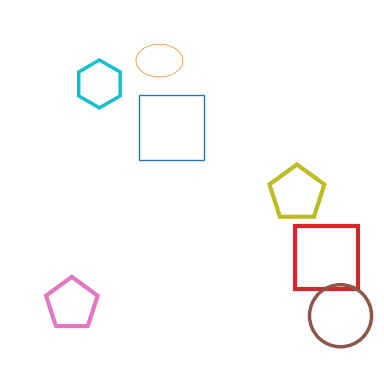[{"shape": "square", "thickness": 1, "radius": 0.42, "center": [0.445, 0.67]}, {"shape": "oval", "thickness": 0.5, "radius": 0.3, "center": [0.414, 0.843]}, {"shape": "square", "thickness": 3, "radius": 0.41, "center": [0.848, 0.33]}, {"shape": "circle", "thickness": 2.5, "radius": 0.4, "center": [0.884, 0.18]}, {"shape": "pentagon", "thickness": 3, "radius": 0.35, "center": [0.187, 0.21]}, {"shape": "pentagon", "thickness": 3, "radius": 0.38, "center": [0.771, 0.498]}, {"shape": "hexagon", "thickness": 2.5, "radius": 0.31, "center": [0.258, 0.782]}]